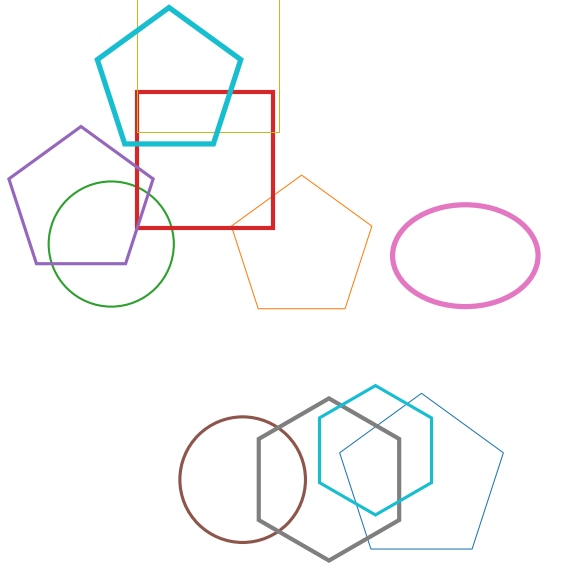[{"shape": "pentagon", "thickness": 0.5, "radius": 0.75, "center": [0.73, 0.169]}, {"shape": "pentagon", "thickness": 0.5, "radius": 0.64, "center": [0.522, 0.568]}, {"shape": "circle", "thickness": 1, "radius": 0.54, "center": [0.193, 0.577]}, {"shape": "square", "thickness": 2, "radius": 0.59, "center": [0.355, 0.722]}, {"shape": "pentagon", "thickness": 1.5, "radius": 0.66, "center": [0.14, 0.649]}, {"shape": "circle", "thickness": 1.5, "radius": 0.54, "center": [0.42, 0.169]}, {"shape": "oval", "thickness": 2.5, "radius": 0.63, "center": [0.806, 0.556]}, {"shape": "hexagon", "thickness": 2, "radius": 0.7, "center": [0.57, 0.169]}, {"shape": "square", "thickness": 0.5, "radius": 0.62, "center": [0.36, 0.894]}, {"shape": "pentagon", "thickness": 2.5, "radius": 0.65, "center": [0.293, 0.856]}, {"shape": "hexagon", "thickness": 1.5, "radius": 0.56, "center": [0.65, 0.219]}]